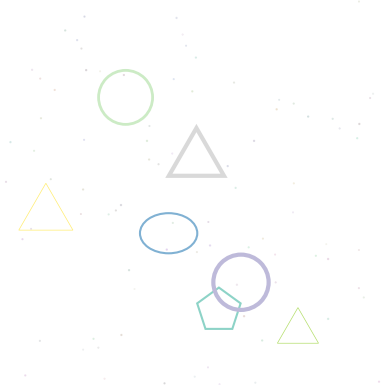[{"shape": "pentagon", "thickness": 1.5, "radius": 0.3, "center": [0.569, 0.194]}, {"shape": "circle", "thickness": 3, "radius": 0.36, "center": [0.626, 0.267]}, {"shape": "oval", "thickness": 1.5, "radius": 0.37, "center": [0.438, 0.394]}, {"shape": "triangle", "thickness": 0.5, "radius": 0.31, "center": [0.774, 0.139]}, {"shape": "triangle", "thickness": 3, "radius": 0.41, "center": [0.51, 0.585]}, {"shape": "circle", "thickness": 2, "radius": 0.35, "center": [0.326, 0.747]}, {"shape": "triangle", "thickness": 0.5, "radius": 0.41, "center": [0.119, 0.443]}]